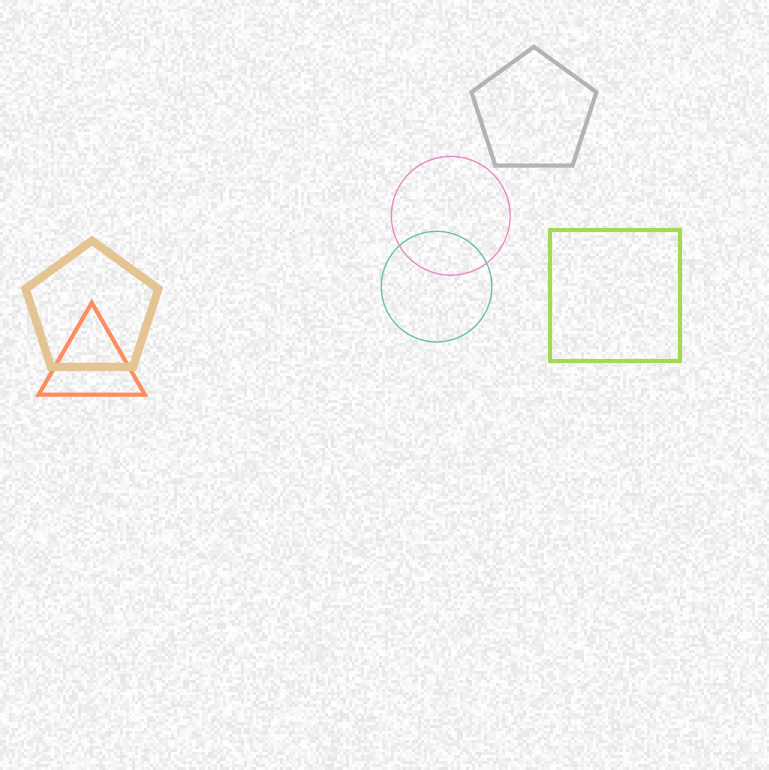[{"shape": "circle", "thickness": 0.5, "radius": 0.36, "center": [0.567, 0.628]}, {"shape": "triangle", "thickness": 1.5, "radius": 0.4, "center": [0.119, 0.527]}, {"shape": "circle", "thickness": 0.5, "radius": 0.39, "center": [0.585, 0.72]}, {"shape": "square", "thickness": 1.5, "radius": 0.42, "center": [0.799, 0.616]}, {"shape": "pentagon", "thickness": 3, "radius": 0.45, "center": [0.119, 0.597]}, {"shape": "pentagon", "thickness": 1.5, "radius": 0.43, "center": [0.693, 0.854]}]